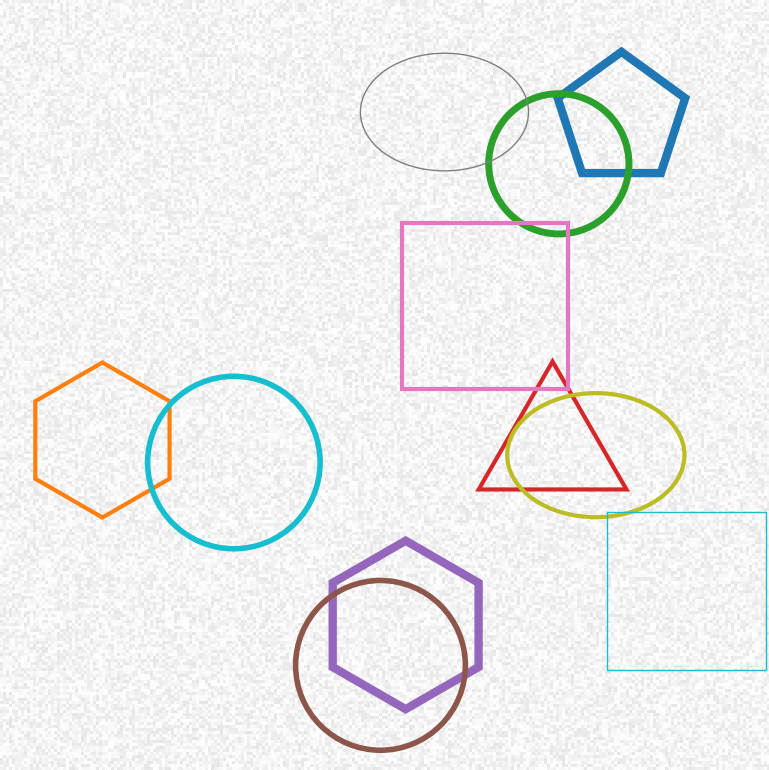[{"shape": "pentagon", "thickness": 3, "radius": 0.44, "center": [0.807, 0.846]}, {"shape": "hexagon", "thickness": 1.5, "radius": 0.5, "center": [0.133, 0.429]}, {"shape": "circle", "thickness": 2.5, "radius": 0.46, "center": [0.726, 0.787]}, {"shape": "triangle", "thickness": 1.5, "radius": 0.55, "center": [0.718, 0.42]}, {"shape": "hexagon", "thickness": 3, "radius": 0.55, "center": [0.527, 0.188]}, {"shape": "circle", "thickness": 2, "radius": 0.55, "center": [0.494, 0.136]}, {"shape": "square", "thickness": 1.5, "radius": 0.54, "center": [0.63, 0.603]}, {"shape": "oval", "thickness": 0.5, "radius": 0.55, "center": [0.577, 0.854]}, {"shape": "oval", "thickness": 1.5, "radius": 0.58, "center": [0.774, 0.409]}, {"shape": "square", "thickness": 0.5, "radius": 0.51, "center": [0.892, 0.233]}, {"shape": "circle", "thickness": 2, "radius": 0.56, "center": [0.304, 0.399]}]